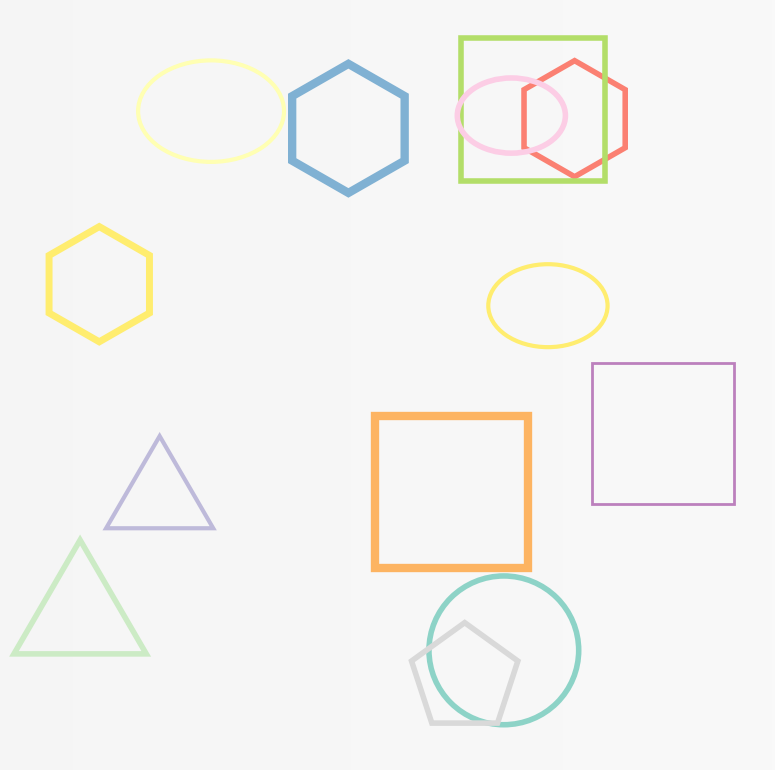[{"shape": "circle", "thickness": 2, "radius": 0.48, "center": [0.65, 0.155]}, {"shape": "oval", "thickness": 1.5, "radius": 0.47, "center": [0.272, 0.856]}, {"shape": "triangle", "thickness": 1.5, "radius": 0.4, "center": [0.206, 0.354]}, {"shape": "hexagon", "thickness": 2, "radius": 0.38, "center": [0.741, 0.846]}, {"shape": "hexagon", "thickness": 3, "radius": 0.42, "center": [0.45, 0.833]}, {"shape": "square", "thickness": 3, "radius": 0.49, "center": [0.582, 0.361]}, {"shape": "square", "thickness": 2, "radius": 0.47, "center": [0.688, 0.857]}, {"shape": "oval", "thickness": 2, "radius": 0.35, "center": [0.66, 0.85]}, {"shape": "pentagon", "thickness": 2, "radius": 0.36, "center": [0.6, 0.119]}, {"shape": "square", "thickness": 1, "radius": 0.46, "center": [0.855, 0.437]}, {"shape": "triangle", "thickness": 2, "radius": 0.49, "center": [0.103, 0.2]}, {"shape": "oval", "thickness": 1.5, "radius": 0.38, "center": [0.707, 0.603]}, {"shape": "hexagon", "thickness": 2.5, "radius": 0.37, "center": [0.128, 0.631]}]